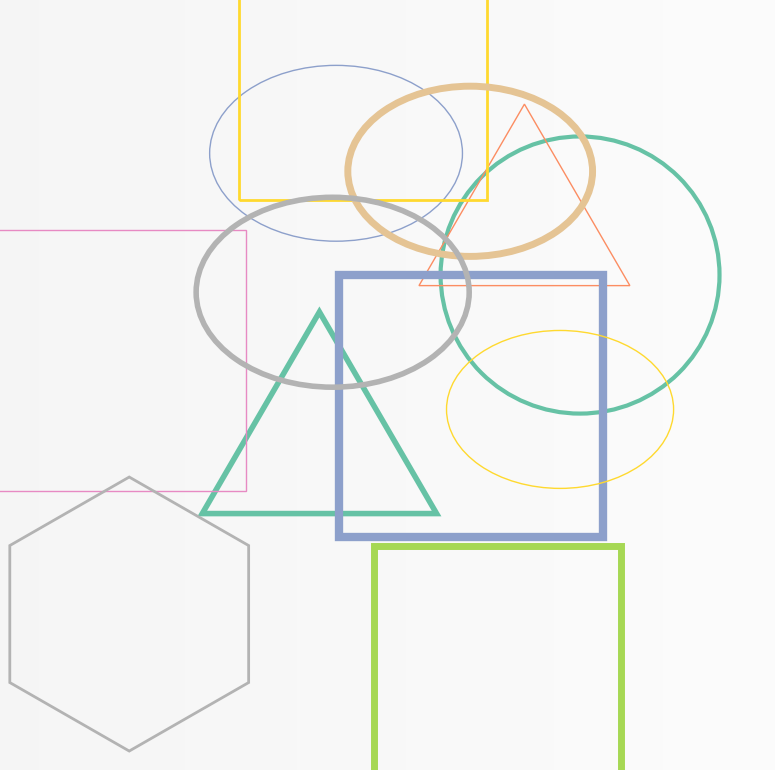[{"shape": "circle", "thickness": 1.5, "radius": 0.9, "center": [0.748, 0.643]}, {"shape": "triangle", "thickness": 2, "radius": 0.87, "center": [0.412, 0.42]}, {"shape": "triangle", "thickness": 0.5, "radius": 0.79, "center": [0.677, 0.708]}, {"shape": "square", "thickness": 3, "radius": 0.85, "center": [0.608, 0.473]}, {"shape": "oval", "thickness": 0.5, "radius": 0.82, "center": [0.434, 0.801]}, {"shape": "square", "thickness": 0.5, "radius": 0.85, "center": [0.148, 0.532]}, {"shape": "square", "thickness": 2.5, "radius": 0.8, "center": [0.641, 0.131]}, {"shape": "square", "thickness": 1, "radius": 0.8, "center": [0.468, 0.9]}, {"shape": "oval", "thickness": 0.5, "radius": 0.73, "center": [0.723, 0.468]}, {"shape": "oval", "thickness": 2.5, "radius": 0.79, "center": [0.607, 0.778]}, {"shape": "hexagon", "thickness": 1, "radius": 0.89, "center": [0.167, 0.203]}, {"shape": "oval", "thickness": 2, "radius": 0.88, "center": [0.429, 0.62]}]